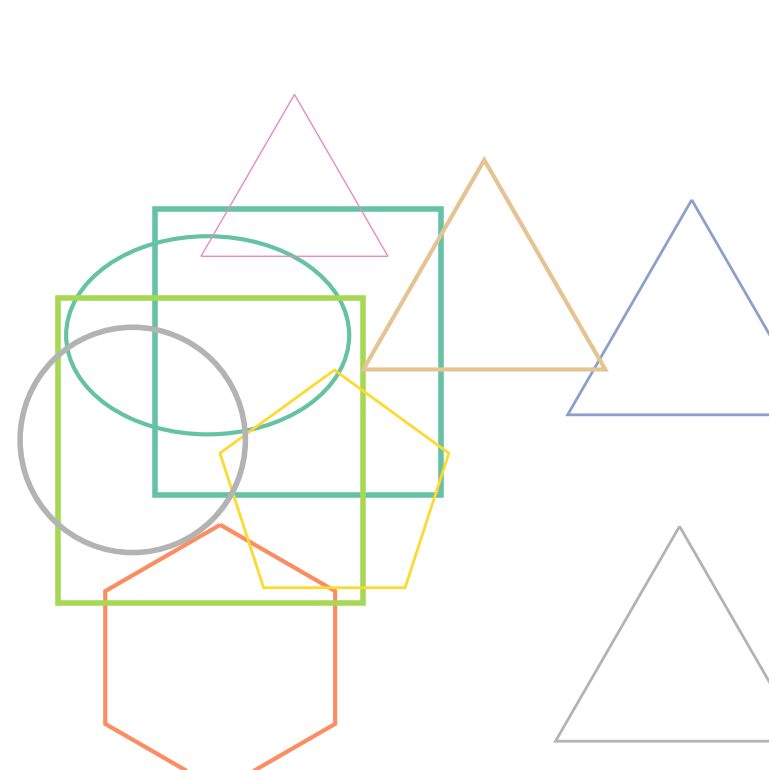[{"shape": "oval", "thickness": 1.5, "radius": 0.92, "center": [0.27, 0.565]}, {"shape": "square", "thickness": 2, "radius": 0.93, "center": [0.387, 0.543]}, {"shape": "hexagon", "thickness": 1.5, "radius": 0.86, "center": [0.286, 0.146]}, {"shape": "triangle", "thickness": 1, "radius": 0.93, "center": [0.898, 0.554]}, {"shape": "triangle", "thickness": 0.5, "radius": 0.7, "center": [0.382, 0.737]}, {"shape": "square", "thickness": 2, "radius": 0.99, "center": [0.274, 0.415]}, {"shape": "pentagon", "thickness": 1, "radius": 0.78, "center": [0.434, 0.363]}, {"shape": "triangle", "thickness": 1.5, "radius": 0.91, "center": [0.629, 0.611]}, {"shape": "triangle", "thickness": 1, "radius": 0.93, "center": [0.883, 0.13]}, {"shape": "circle", "thickness": 2, "radius": 0.73, "center": [0.172, 0.429]}]